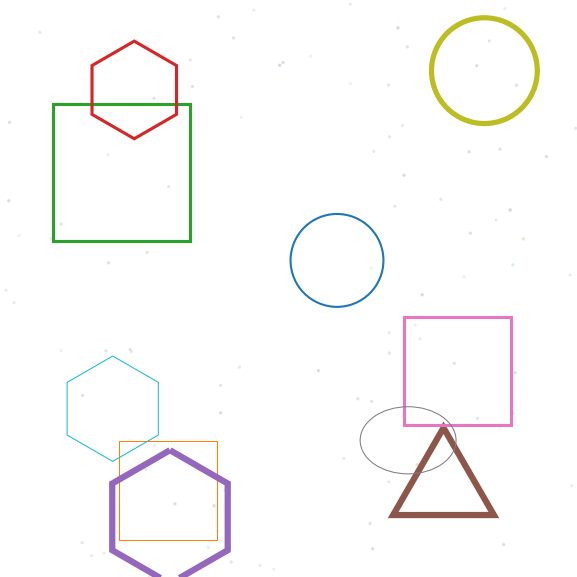[{"shape": "circle", "thickness": 1, "radius": 0.4, "center": [0.584, 0.548]}, {"shape": "square", "thickness": 0.5, "radius": 0.43, "center": [0.291, 0.15]}, {"shape": "square", "thickness": 1.5, "radius": 0.6, "center": [0.21, 0.7]}, {"shape": "hexagon", "thickness": 1.5, "radius": 0.42, "center": [0.232, 0.843]}, {"shape": "hexagon", "thickness": 3, "radius": 0.58, "center": [0.294, 0.104]}, {"shape": "triangle", "thickness": 3, "radius": 0.5, "center": [0.768, 0.158]}, {"shape": "square", "thickness": 1.5, "radius": 0.46, "center": [0.792, 0.357]}, {"shape": "oval", "thickness": 0.5, "radius": 0.42, "center": [0.707, 0.237]}, {"shape": "circle", "thickness": 2.5, "radius": 0.46, "center": [0.839, 0.877]}, {"shape": "hexagon", "thickness": 0.5, "radius": 0.46, "center": [0.195, 0.291]}]